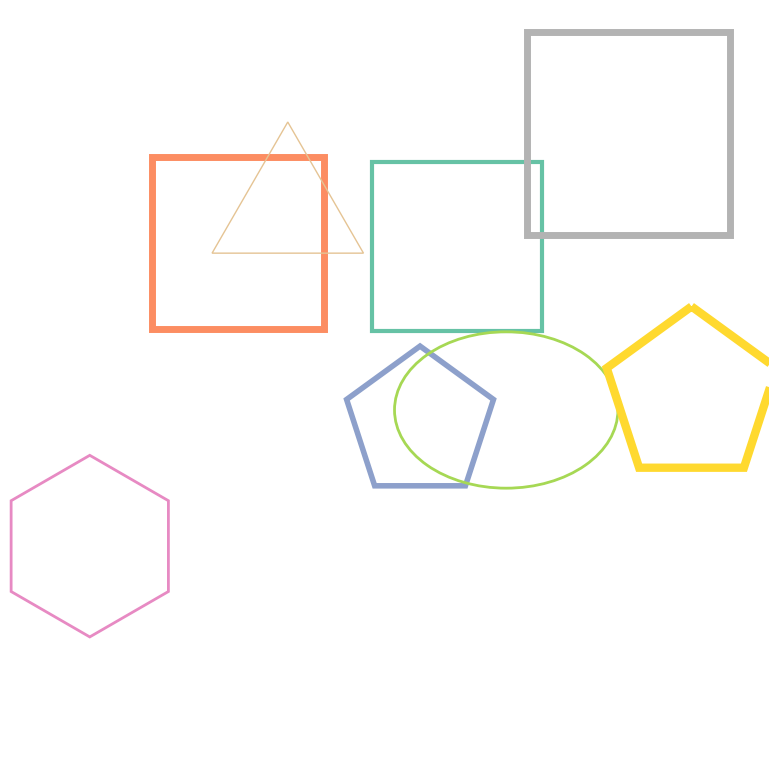[{"shape": "square", "thickness": 1.5, "radius": 0.55, "center": [0.594, 0.68]}, {"shape": "square", "thickness": 2.5, "radius": 0.56, "center": [0.309, 0.684]}, {"shape": "pentagon", "thickness": 2, "radius": 0.5, "center": [0.546, 0.45]}, {"shape": "hexagon", "thickness": 1, "radius": 0.59, "center": [0.117, 0.291]}, {"shape": "oval", "thickness": 1, "radius": 0.73, "center": [0.657, 0.468]}, {"shape": "pentagon", "thickness": 3, "radius": 0.58, "center": [0.898, 0.486]}, {"shape": "triangle", "thickness": 0.5, "radius": 0.57, "center": [0.374, 0.728]}, {"shape": "square", "thickness": 2.5, "radius": 0.66, "center": [0.816, 0.827]}]